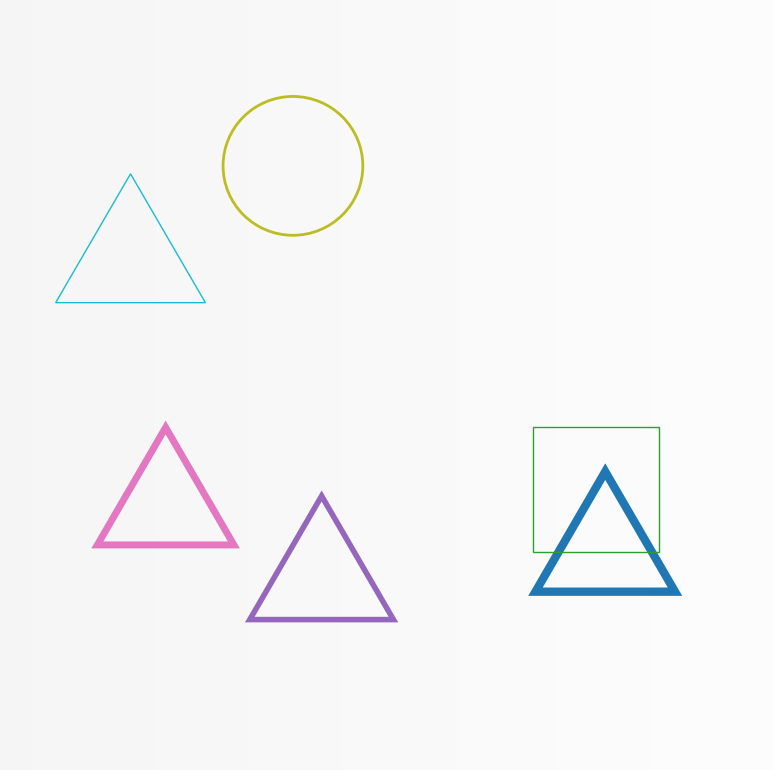[{"shape": "triangle", "thickness": 3, "radius": 0.52, "center": [0.781, 0.284]}, {"shape": "square", "thickness": 0.5, "radius": 0.41, "center": [0.769, 0.364]}, {"shape": "triangle", "thickness": 2, "radius": 0.54, "center": [0.415, 0.249]}, {"shape": "triangle", "thickness": 2.5, "radius": 0.51, "center": [0.214, 0.343]}, {"shape": "circle", "thickness": 1, "radius": 0.45, "center": [0.378, 0.785]}, {"shape": "triangle", "thickness": 0.5, "radius": 0.56, "center": [0.168, 0.663]}]